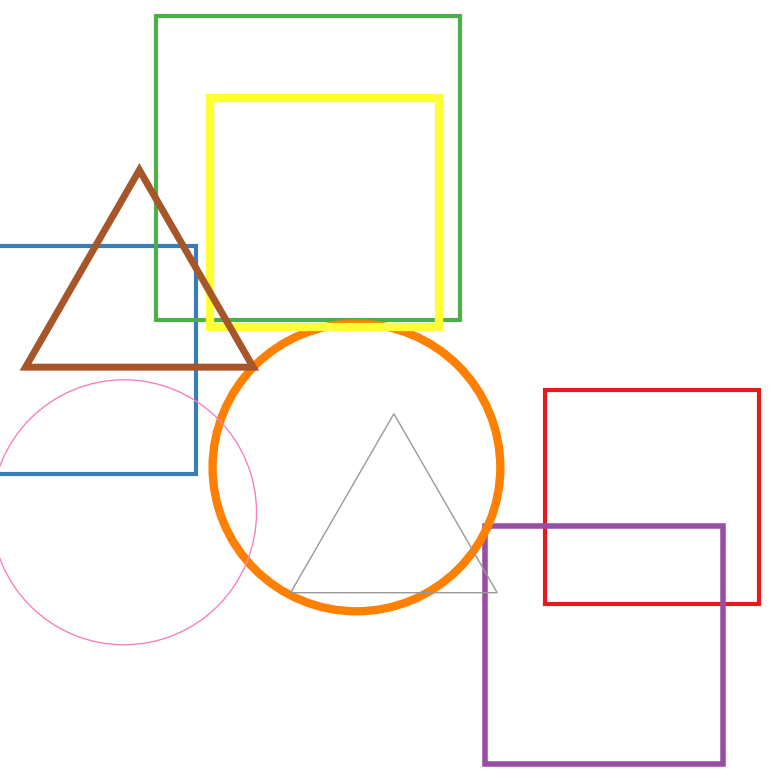[{"shape": "square", "thickness": 1.5, "radius": 0.7, "center": [0.847, 0.354]}, {"shape": "square", "thickness": 1.5, "radius": 0.74, "center": [0.106, 0.532]}, {"shape": "square", "thickness": 1.5, "radius": 0.99, "center": [0.4, 0.782]}, {"shape": "square", "thickness": 2, "radius": 0.77, "center": [0.784, 0.162]}, {"shape": "circle", "thickness": 3, "radius": 0.93, "center": [0.463, 0.393]}, {"shape": "square", "thickness": 3, "radius": 0.74, "center": [0.421, 0.724]}, {"shape": "triangle", "thickness": 2.5, "radius": 0.85, "center": [0.181, 0.609]}, {"shape": "circle", "thickness": 0.5, "radius": 0.86, "center": [0.161, 0.335]}, {"shape": "triangle", "thickness": 0.5, "radius": 0.77, "center": [0.512, 0.308]}]